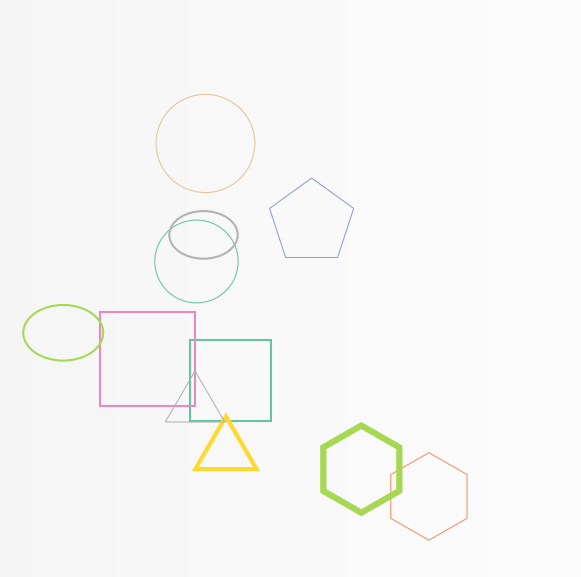[{"shape": "square", "thickness": 1, "radius": 0.35, "center": [0.396, 0.341]}, {"shape": "circle", "thickness": 0.5, "radius": 0.36, "center": [0.338, 0.546]}, {"shape": "hexagon", "thickness": 0.5, "radius": 0.38, "center": [0.738, 0.14]}, {"shape": "pentagon", "thickness": 0.5, "radius": 0.38, "center": [0.536, 0.615]}, {"shape": "square", "thickness": 1, "radius": 0.41, "center": [0.254, 0.377]}, {"shape": "hexagon", "thickness": 3, "radius": 0.38, "center": [0.622, 0.187]}, {"shape": "oval", "thickness": 1, "radius": 0.34, "center": [0.109, 0.423]}, {"shape": "triangle", "thickness": 2, "radius": 0.3, "center": [0.389, 0.217]}, {"shape": "circle", "thickness": 0.5, "radius": 0.42, "center": [0.353, 0.751]}, {"shape": "triangle", "thickness": 0.5, "radius": 0.29, "center": [0.336, 0.298]}, {"shape": "oval", "thickness": 1, "radius": 0.29, "center": [0.35, 0.592]}]